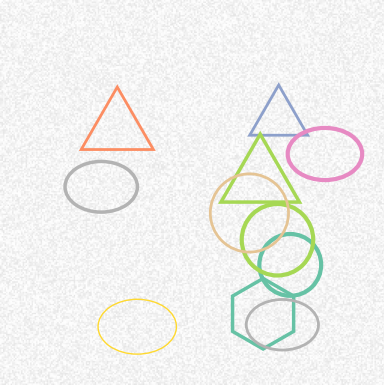[{"shape": "hexagon", "thickness": 2.5, "radius": 0.46, "center": [0.683, 0.185]}, {"shape": "circle", "thickness": 3, "radius": 0.4, "center": [0.754, 0.312]}, {"shape": "triangle", "thickness": 2, "radius": 0.54, "center": [0.305, 0.666]}, {"shape": "triangle", "thickness": 2, "radius": 0.43, "center": [0.724, 0.692]}, {"shape": "oval", "thickness": 3, "radius": 0.48, "center": [0.844, 0.6]}, {"shape": "circle", "thickness": 3, "radius": 0.46, "center": [0.721, 0.377]}, {"shape": "triangle", "thickness": 2.5, "radius": 0.59, "center": [0.676, 0.534]}, {"shape": "oval", "thickness": 1, "radius": 0.51, "center": [0.356, 0.151]}, {"shape": "circle", "thickness": 2, "radius": 0.51, "center": [0.648, 0.447]}, {"shape": "oval", "thickness": 2.5, "radius": 0.47, "center": [0.263, 0.515]}, {"shape": "oval", "thickness": 2, "radius": 0.47, "center": [0.733, 0.156]}]